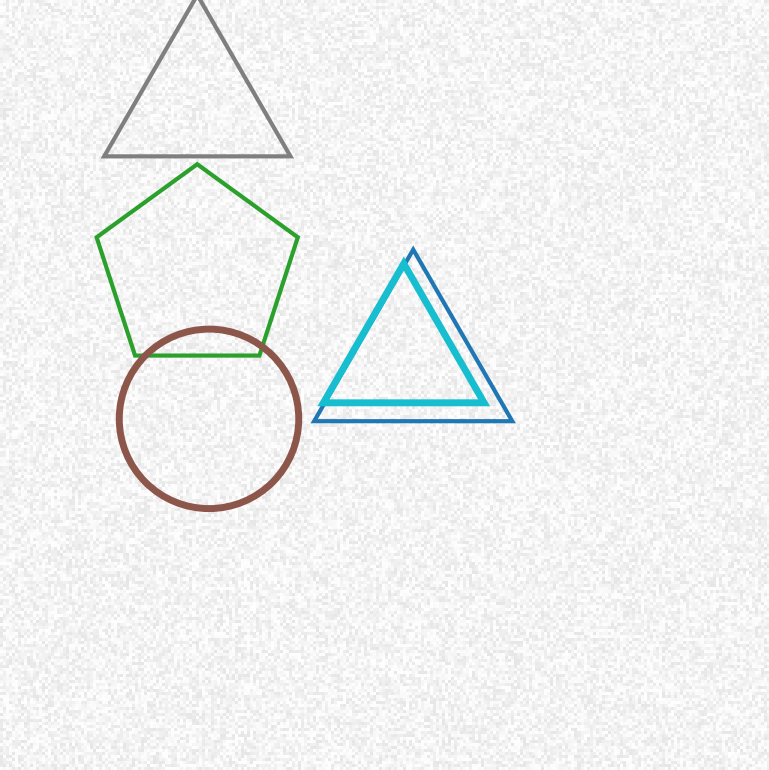[{"shape": "triangle", "thickness": 1.5, "radius": 0.74, "center": [0.537, 0.527]}, {"shape": "pentagon", "thickness": 1.5, "radius": 0.69, "center": [0.256, 0.649]}, {"shape": "circle", "thickness": 2.5, "radius": 0.58, "center": [0.271, 0.456]}, {"shape": "triangle", "thickness": 1.5, "radius": 0.7, "center": [0.256, 0.867]}, {"shape": "triangle", "thickness": 2.5, "radius": 0.6, "center": [0.524, 0.537]}]